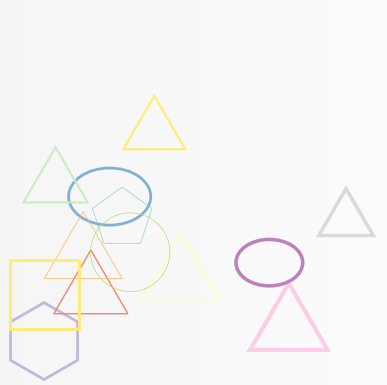[{"shape": "pentagon", "thickness": 0.5, "radius": 0.4, "center": [0.315, 0.433]}, {"shape": "triangle", "thickness": 1, "radius": 0.57, "center": [0.466, 0.279]}, {"shape": "hexagon", "thickness": 2, "radius": 0.5, "center": [0.114, 0.114]}, {"shape": "triangle", "thickness": 1, "radius": 0.55, "center": [0.234, 0.24]}, {"shape": "oval", "thickness": 2, "radius": 0.53, "center": [0.283, 0.489]}, {"shape": "triangle", "thickness": 0.5, "radius": 0.58, "center": [0.215, 0.334]}, {"shape": "circle", "thickness": 0.5, "radius": 0.51, "center": [0.336, 0.345]}, {"shape": "triangle", "thickness": 3, "radius": 0.58, "center": [0.745, 0.149]}, {"shape": "triangle", "thickness": 2.5, "radius": 0.41, "center": [0.893, 0.429]}, {"shape": "oval", "thickness": 2.5, "radius": 0.43, "center": [0.695, 0.318]}, {"shape": "triangle", "thickness": 1.5, "radius": 0.48, "center": [0.143, 0.522]}, {"shape": "square", "thickness": 2, "radius": 0.45, "center": [0.115, 0.235]}, {"shape": "triangle", "thickness": 1.5, "radius": 0.46, "center": [0.398, 0.658]}]